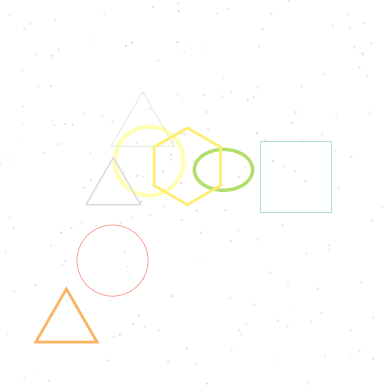[{"shape": "square", "thickness": 0.5, "radius": 0.46, "center": [0.768, 0.542]}, {"shape": "circle", "thickness": 3, "radius": 0.45, "center": [0.388, 0.582]}, {"shape": "circle", "thickness": 0.5, "radius": 0.46, "center": [0.292, 0.323]}, {"shape": "triangle", "thickness": 2, "radius": 0.46, "center": [0.172, 0.157]}, {"shape": "oval", "thickness": 2.5, "radius": 0.38, "center": [0.581, 0.559]}, {"shape": "triangle", "thickness": 1, "radius": 0.41, "center": [0.294, 0.509]}, {"shape": "triangle", "thickness": 0.5, "radius": 0.47, "center": [0.371, 0.667]}, {"shape": "hexagon", "thickness": 2, "radius": 0.5, "center": [0.487, 0.568]}]